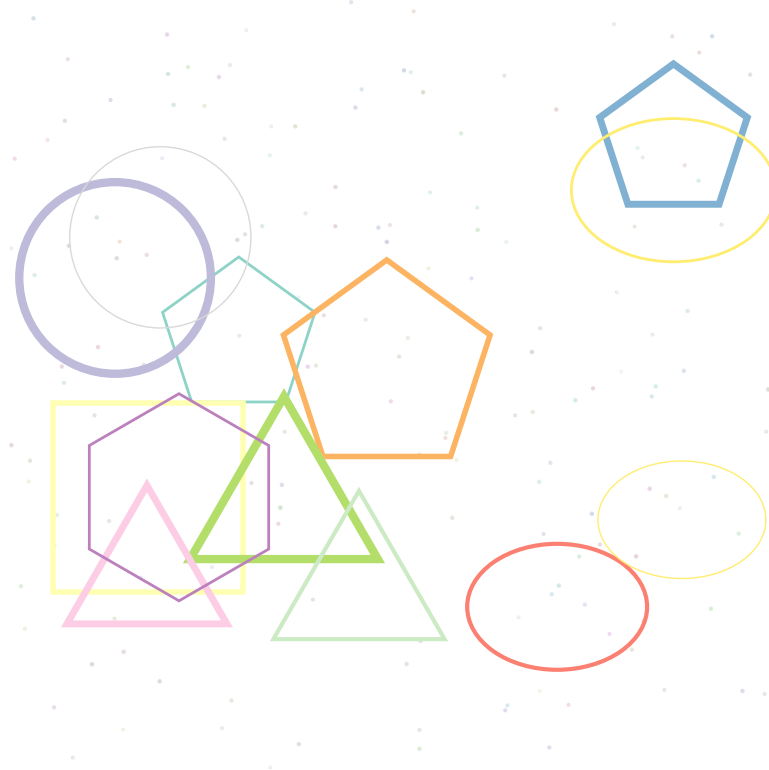[{"shape": "pentagon", "thickness": 1, "radius": 0.52, "center": [0.31, 0.562]}, {"shape": "square", "thickness": 2, "radius": 0.61, "center": [0.192, 0.354]}, {"shape": "circle", "thickness": 3, "radius": 0.62, "center": [0.149, 0.639]}, {"shape": "oval", "thickness": 1.5, "radius": 0.58, "center": [0.724, 0.212]}, {"shape": "pentagon", "thickness": 2.5, "radius": 0.5, "center": [0.875, 0.816]}, {"shape": "pentagon", "thickness": 2, "radius": 0.71, "center": [0.502, 0.521]}, {"shape": "triangle", "thickness": 3, "radius": 0.7, "center": [0.369, 0.344]}, {"shape": "triangle", "thickness": 2.5, "radius": 0.6, "center": [0.191, 0.25]}, {"shape": "circle", "thickness": 0.5, "radius": 0.59, "center": [0.208, 0.692]}, {"shape": "hexagon", "thickness": 1, "radius": 0.67, "center": [0.232, 0.354]}, {"shape": "triangle", "thickness": 1.5, "radius": 0.64, "center": [0.466, 0.234]}, {"shape": "oval", "thickness": 1, "radius": 0.66, "center": [0.875, 0.753]}, {"shape": "oval", "thickness": 0.5, "radius": 0.55, "center": [0.886, 0.325]}]